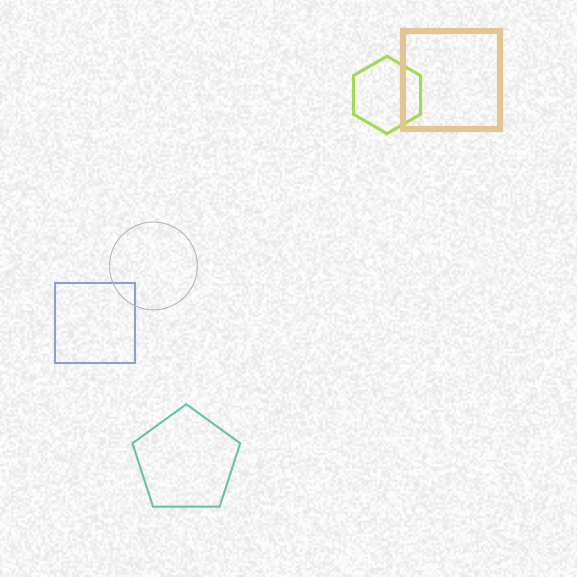[{"shape": "pentagon", "thickness": 1, "radius": 0.49, "center": [0.323, 0.201]}, {"shape": "square", "thickness": 1, "radius": 0.35, "center": [0.164, 0.44]}, {"shape": "hexagon", "thickness": 1.5, "radius": 0.34, "center": [0.67, 0.835]}, {"shape": "square", "thickness": 3, "radius": 0.42, "center": [0.782, 0.86]}, {"shape": "circle", "thickness": 0.5, "radius": 0.38, "center": [0.266, 0.539]}]